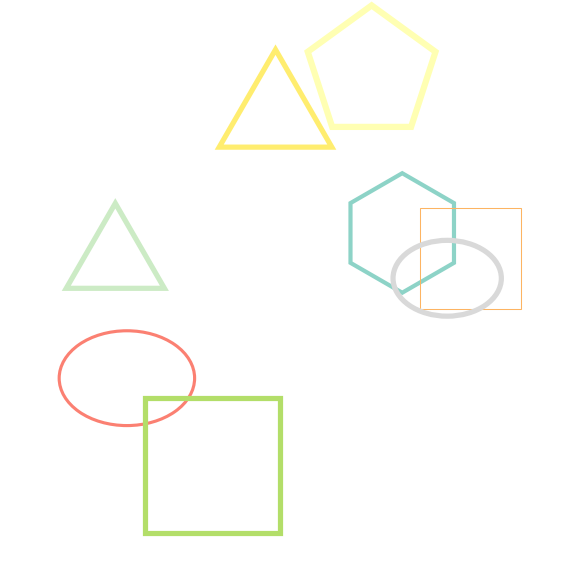[{"shape": "hexagon", "thickness": 2, "radius": 0.52, "center": [0.697, 0.596]}, {"shape": "pentagon", "thickness": 3, "radius": 0.58, "center": [0.643, 0.873]}, {"shape": "oval", "thickness": 1.5, "radius": 0.59, "center": [0.22, 0.344]}, {"shape": "square", "thickness": 0.5, "radius": 0.44, "center": [0.815, 0.551]}, {"shape": "square", "thickness": 2.5, "radius": 0.59, "center": [0.368, 0.193]}, {"shape": "oval", "thickness": 2.5, "radius": 0.47, "center": [0.774, 0.517]}, {"shape": "triangle", "thickness": 2.5, "radius": 0.49, "center": [0.2, 0.549]}, {"shape": "triangle", "thickness": 2.5, "radius": 0.56, "center": [0.477, 0.801]}]